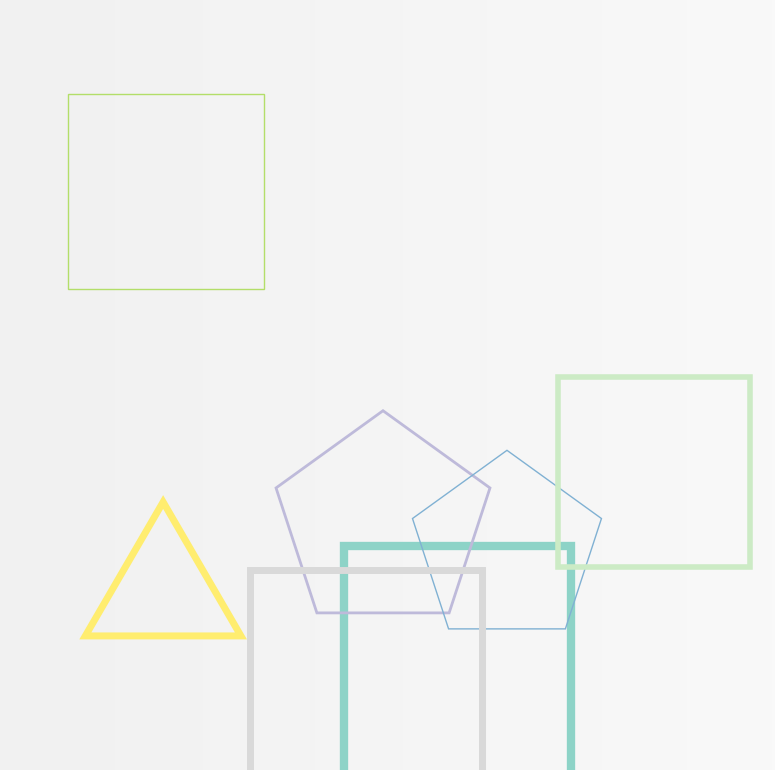[{"shape": "square", "thickness": 3, "radius": 0.73, "center": [0.59, 0.145]}, {"shape": "pentagon", "thickness": 1, "radius": 0.73, "center": [0.494, 0.321]}, {"shape": "pentagon", "thickness": 0.5, "radius": 0.64, "center": [0.654, 0.287]}, {"shape": "square", "thickness": 0.5, "radius": 0.63, "center": [0.214, 0.752]}, {"shape": "square", "thickness": 2.5, "radius": 0.75, "center": [0.472, 0.11]}, {"shape": "square", "thickness": 2, "radius": 0.62, "center": [0.843, 0.387]}, {"shape": "triangle", "thickness": 2.5, "radius": 0.58, "center": [0.21, 0.232]}]